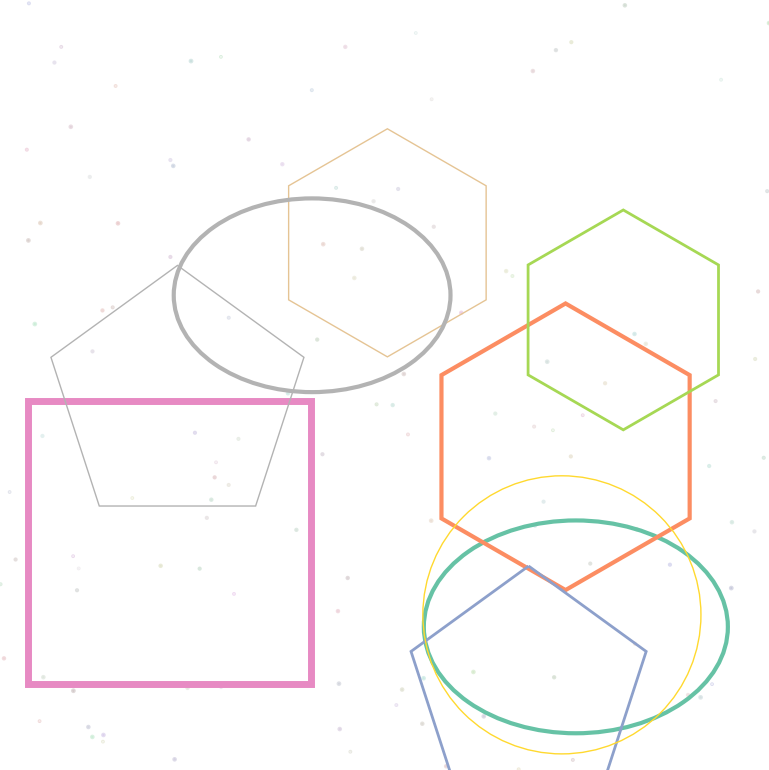[{"shape": "oval", "thickness": 1.5, "radius": 0.99, "center": [0.748, 0.186]}, {"shape": "hexagon", "thickness": 1.5, "radius": 0.93, "center": [0.734, 0.42]}, {"shape": "pentagon", "thickness": 1, "radius": 0.8, "center": [0.686, 0.104]}, {"shape": "square", "thickness": 2.5, "radius": 0.92, "center": [0.22, 0.296]}, {"shape": "hexagon", "thickness": 1, "radius": 0.71, "center": [0.809, 0.585]}, {"shape": "circle", "thickness": 0.5, "radius": 0.9, "center": [0.73, 0.202]}, {"shape": "hexagon", "thickness": 0.5, "radius": 0.74, "center": [0.503, 0.685]}, {"shape": "oval", "thickness": 1.5, "radius": 0.9, "center": [0.405, 0.617]}, {"shape": "pentagon", "thickness": 0.5, "radius": 0.86, "center": [0.23, 0.483]}]